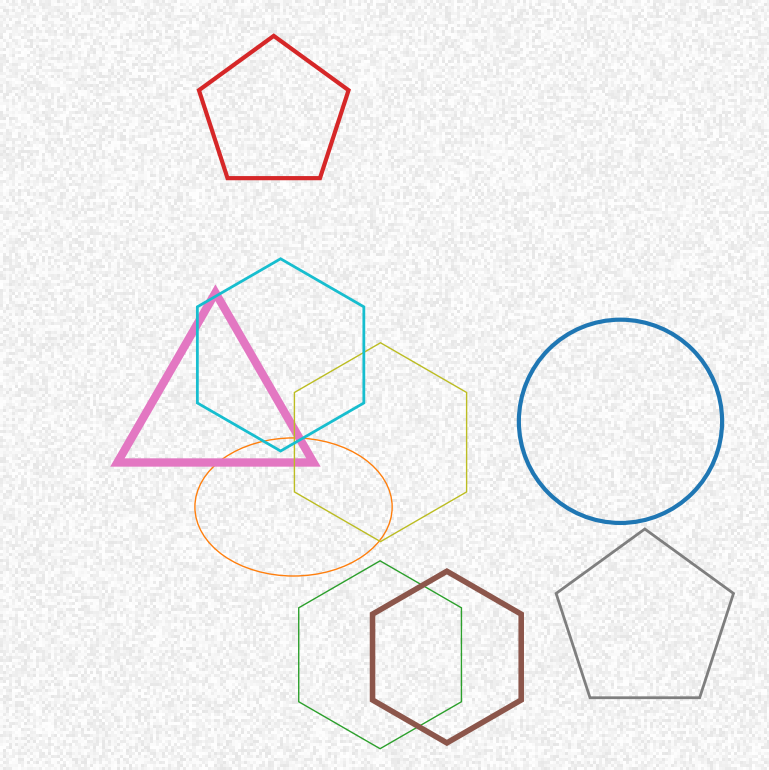[{"shape": "circle", "thickness": 1.5, "radius": 0.66, "center": [0.806, 0.453]}, {"shape": "oval", "thickness": 0.5, "radius": 0.64, "center": [0.381, 0.342]}, {"shape": "hexagon", "thickness": 0.5, "radius": 0.61, "center": [0.494, 0.15]}, {"shape": "pentagon", "thickness": 1.5, "radius": 0.51, "center": [0.356, 0.851]}, {"shape": "hexagon", "thickness": 2, "radius": 0.56, "center": [0.58, 0.147]}, {"shape": "triangle", "thickness": 3, "radius": 0.73, "center": [0.28, 0.473]}, {"shape": "pentagon", "thickness": 1, "radius": 0.61, "center": [0.837, 0.192]}, {"shape": "hexagon", "thickness": 0.5, "radius": 0.65, "center": [0.494, 0.426]}, {"shape": "hexagon", "thickness": 1, "radius": 0.62, "center": [0.364, 0.539]}]